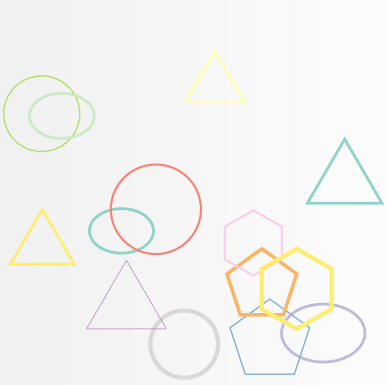[{"shape": "oval", "thickness": 2, "radius": 0.41, "center": [0.313, 0.4]}, {"shape": "triangle", "thickness": 2, "radius": 0.56, "center": [0.89, 0.528]}, {"shape": "triangle", "thickness": 2, "radius": 0.44, "center": [0.554, 0.778]}, {"shape": "oval", "thickness": 2, "radius": 0.54, "center": [0.834, 0.135]}, {"shape": "circle", "thickness": 1.5, "radius": 0.58, "center": [0.402, 0.456]}, {"shape": "pentagon", "thickness": 1, "radius": 0.54, "center": [0.696, 0.115]}, {"shape": "pentagon", "thickness": 2.5, "radius": 0.47, "center": [0.676, 0.259]}, {"shape": "circle", "thickness": 1, "radius": 0.49, "center": [0.108, 0.705]}, {"shape": "hexagon", "thickness": 1.5, "radius": 0.42, "center": [0.654, 0.369]}, {"shape": "circle", "thickness": 3, "radius": 0.44, "center": [0.476, 0.106]}, {"shape": "triangle", "thickness": 0.5, "radius": 0.59, "center": [0.326, 0.205]}, {"shape": "oval", "thickness": 2, "radius": 0.42, "center": [0.159, 0.699]}, {"shape": "triangle", "thickness": 2, "radius": 0.47, "center": [0.109, 0.361]}, {"shape": "hexagon", "thickness": 3, "radius": 0.52, "center": [0.766, 0.25]}]